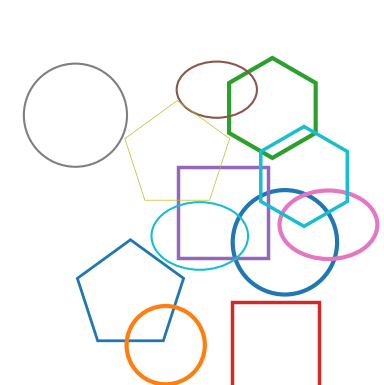[{"shape": "circle", "thickness": 3, "radius": 0.68, "center": [0.74, 0.371]}, {"shape": "pentagon", "thickness": 2, "radius": 0.73, "center": [0.339, 0.232]}, {"shape": "circle", "thickness": 3, "radius": 0.51, "center": [0.43, 0.104]}, {"shape": "hexagon", "thickness": 3, "radius": 0.65, "center": [0.707, 0.72]}, {"shape": "square", "thickness": 2.5, "radius": 0.57, "center": [0.716, 0.102]}, {"shape": "square", "thickness": 2.5, "radius": 0.59, "center": [0.579, 0.448]}, {"shape": "oval", "thickness": 1.5, "radius": 0.52, "center": [0.563, 0.767]}, {"shape": "oval", "thickness": 3, "radius": 0.64, "center": [0.853, 0.416]}, {"shape": "circle", "thickness": 1.5, "radius": 0.67, "center": [0.196, 0.701]}, {"shape": "pentagon", "thickness": 0.5, "radius": 0.72, "center": [0.46, 0.596]}, {"shape": "oval", "thickness": 1.5, "radius": 0.63, "center": [0.519, 0.387]}, {"shape": "hexagon", "thickness": 2.5, "radius": 0.65, "center": [0.79, 0.542]}]